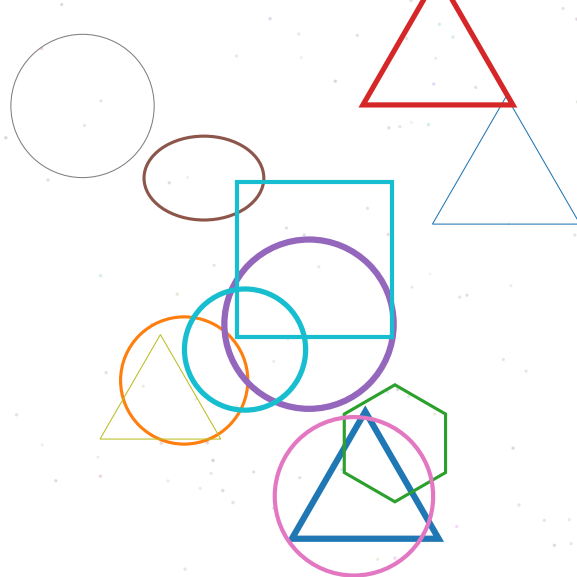[{"shape": "triangle", "thickness": 0.5, "radius": 0.74, "center": [0.877, 0.685]}, {"shape": "triangle", "thickness": 3, "radius": 0.73, "center": [0.633, 0.14]}, {"shape": "circle", "thickness": 1.5, "radius": 0.55, "center": [0.319, 0.34]}, {"shape": "hexagon", "thickness": 1.5, "radius": 0.51, "center": [0.684, 0.232]}, {"shape": "triangle", "thickness": 2.5, "radius": 0.75, "center": [0.758, 0.892]}, {"shape": "circle", "thickness": 3, "radius": 0.73, "center": [0.535, 0.438]}, {"shape": "oval", "thickness": 1.5, "radius": 0.52, "center": [0.353, 0.691]}, {"shape": "circle", "thickness": 2, "radius": 0.69, "center": [0.613, 0.14]}, {"shape": "circle", "thickness": 0.5, "radius": 0.62, "center": [0.143, 0.816]}, {"shape": "triangle", "thickness": 0.5, "radius": 0.6, "center": [0.278, 0.299]}, {"shape": "circle", "thickness": 2.5, "radius": 0.52, "center": [0.424, 0.394]}, {"shape": "square", "thickness": 2, "radius": 0.67, "center": [0.545, 0.55]}]